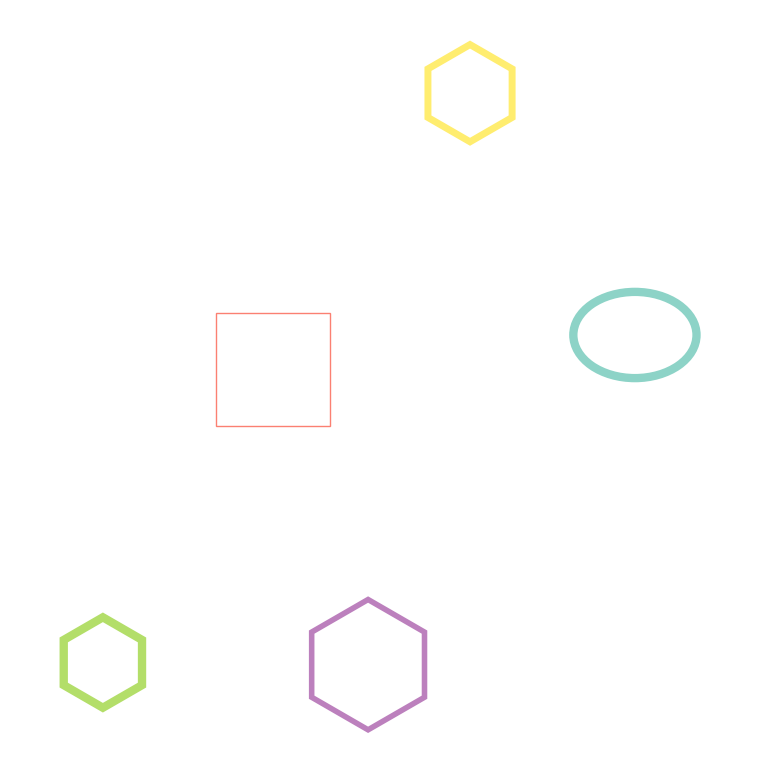[{"shape": "oval", "thickness": 3, "radius": 0.4, "center": [0.825, 0.565]}, {"shape": "square", "thickness": 0.5, "radius": 0.37, "center": [0.355, 0.52]}, {"shape": "hexagon", "thickness": 3, "radius": 0.29, "center": [0.134, 0.14]}, {"shape": "hexagon", "thickness": 2, "radius": 0.42, "center": [0.478, 0.137]}, {"shape": "hexagon", "thickness": 2.5, "radius": 0.32, "center": [0.61, 0.879]}]